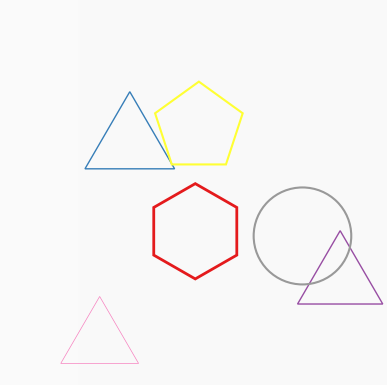[{"shape": "hexagon", "thickness": 2, "radius": 0.62, "center": [0.504, 0.399]}, {"shape": "triangle", "thickness": 1, "radius": 0.67, "center": [0.335, 0.628]}, {"shape": "triangle", "thickness": 1, "radius": 0.63, "center": [0.878, 0.274]}, {"shape": "pentagon", "thickness": 1.5, "radius": 0.59, "center": [0.513, 0.669]}, {"shape": "triangle", "thickness": 0.5, "radius": 0.58, "center": [0.257, 0.114]}, {"shape": "circle", "thickness": 1.5, "radius": 0.63, "center": [0.781, 0.387]}]